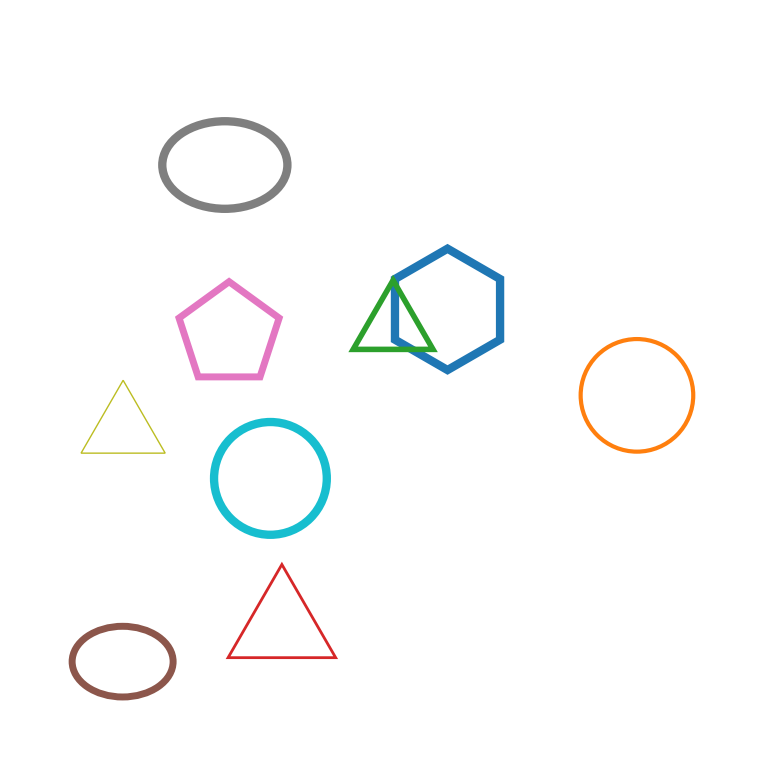[{"shape": "hexagon", "thickness": 3, "radius": 0.39, "center": [0.581, 0.598]}, {"shape": "circle", "thickness": 1.5, "radius": 0.37, "center": [0.827, 0.487]}, {"shape": "triangle", "thickness": 2, "radius": 0.3, "center": [0.511, 0.576]}, {"shape": "triangle", "thickness": 1, "radius": 0.4, "center": [0.366, 0.186]}, {"shape": "oval", "thickness": 2.5, "radius": 0.33, "center": [0.159, 0.141]}, {"shape": "pentagon", "thickness": 2.5, "radius": 0.34, "center": [0.298, 0.566]}, {"shape": "oval", "thickness": 3, "radius": 0.41, "center": [0.292, 0.786]}, {"shape": "triangle", "thickness": 0.5, "radius": 0.32, "center": [0.16, 0.443]}, {"shape": "circle", "thickness": 3, "radius": 0.37, "center": [0.351, 0.379]}]